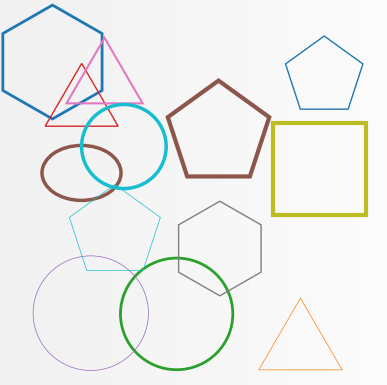[{"shape": "pentagon", "thickness": 1, "radius": 0.52, "center": [0.837, 0.801]}, {"shape": "hexagon", "thickness": 2, "radius": 0.74, "center": [0.135, 0.839]}, {"shape": "triangle", "thickness": 0.5, "radius": 0.62, "center": [0.775, 0.101]}, {"shape": "circle", "thickness": 2, "radius": 0.72, "center": [0.456, 0.185]}, {"shape": "triangle", "thickness": 1, "radius": 0.54, "center": [0.211, 0.727]}, {"shape": "circle", "thickness": 0.5, "radius": 0.74, "center": [0.234, 0.187]}, {"shape": "pentagon", "thickness": 3, "radius": 0.69, "center": [0.564, 0.653]}, {"shape": "oval", "thickness": 2.5, "radius": 0.51, "center": [0.21, 0.551]}, {"shape": "triangle", "thickness": 1.5, "radius": 0.57, "center": [0.27, 0.788]}, {"shape": "hexagon", "thickness": 1, "radius": 0.61, "center": [0.567, 0.355]}, {"shape": "square", "thickness": 3, "radius": 0.6, "center": [0.825, 0.561]}, {"shape": "circle", "thickness": 2.5, "radius": 0.55, "center": [0.32, 0.619]}, {"shape": "pentagon", "thickness": 0.5, "radius": 0.62, "center": [0.296, 0.397]}]